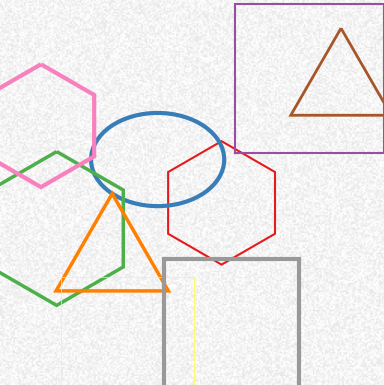[{"shape": "hexagon", "thickness": 1.5, "radius": 0.8, "center": [0.576, 0.473]}, {"shape": "oval", "thickness": 3, "radius": 0.86, "center": [0.409, 0.586]}, {"shape": "hexagon", "thickness": 2.5, "radius": 1.0, "center": [0.147, 0.406]}, {"shape": "square", "thickness": 1.5, "radius": 0.97, "center": [0.805, 0.795]}, {"shape": "triangle", "thickness": 2.5, "radius": 0.84, "center": [0.291, 0.329]}, {"shape": "square", "thickness": 0.5, "radius": 0.87, "center": [0.332, 0.106]}, {"shape": "triangle", "thickness": 2, "radius": 0.75, "center": [0.886, 0.776]}, {"shape": "hexagon", "thickness": 3, "radius": 0.8, "center": [0.106, 0.674]}, {"shape": "square", "thickness": 3, "radius": 0.87, "center": [0.601, 0.152]}]